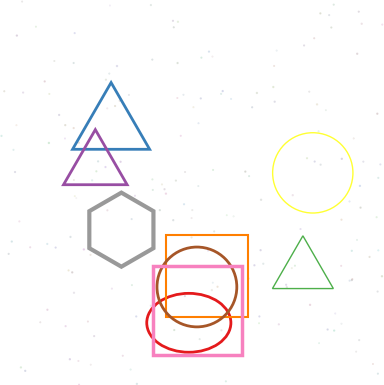[{"shape": "oval", "thickness": 2, "radius": 0.55, "center": [0.49, 0.162]}, {"shape": "triangle", "thickness": 2, "radius": 0.58, "center": [0.289, 0.67]}, {"shape": "triangle", "thickness": 1, "radius": 0.46, "center": [0.787, 0.296]}, {"shape": "triangle", "thickness": 2, "radius": 0.48, "center": [0.248, 0.568]}, {"shape": "square", "thickness": 1.5, "radius": 0.53, "center": [0.538, 0.283]}, {"shape": "circle", "thickness": 1, "radius": 0.52, "center": [0.812, 0.551]}, {"shape": "circle", "thickness": 2, "radius": 0.52, "center": [0.511, 0.255]}, {"shape": "square", "thickness": 2.5, "radius": 0.57, "center": [0.513, 0.194]}, {"shape": "hexagon", "thickness": 3, "radius": 0.48, "center": [0.315, 0.403]}]